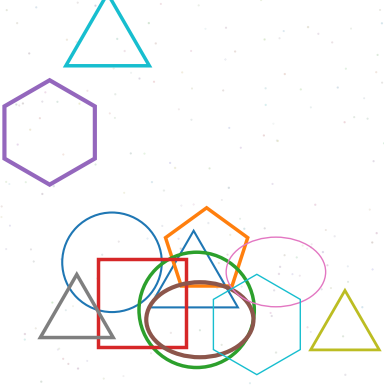[{"shape": "triangle", "thickness": 1.5, "radius": 0.66, "center": [0.503, 0.268]}, {"shape": "circle", "thickness": 1.5, "radius": 0.65, "center": [0.291, 0.319]}, {"shape": "pentagon", "thickness": 2.5, "radius": 0.56, "center": [0.537, 0.348]}, {"shape": "circle", "thickness": 2.5, "radius": 0.75, "center": [0.511, 0.195]}, {"shape": "square", "thickness": 2.5, "radius": 0.57, "center": [0.369, 0.214]}, {"shape": "hexagon", "thickness": 3, "radius": 0.68, "center": [0.129, 0.656]}, {"shape": "oval", "thickness": 3, "radius": 0.7, "center": [0.519, 0.17]}, {"shape": "oval", "thickness": 1, "radius": 0.65, "center": [0.717, 0.294]}, {"shape": "triangle", "thickness": 2.5, "radius": 0.55, "center": [0.199, 0.178]}, {"shape": "triangle", "thickness": 2, "radius": 0.51, "center": [0.896, 0.143]}, {"shape": "hexagon", "thickness": 1, "radius": 0.65, "center": [0.667, 0.157]}, {"shape": "triangle", "thickness": 2.5, "radius": 0.63, "center": [0.279, 0.892]}]